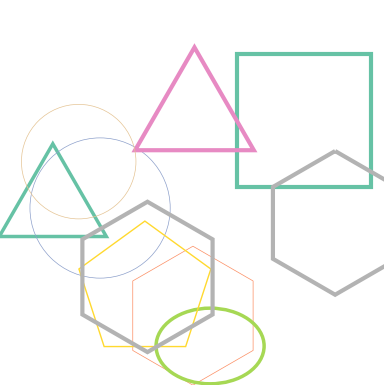[{"shape": "triangle", "thickness": 2.5, "radius": 0.8, "center": [0.137, 0.466]}, {"shape": "square", "thickness": 3, "radius": 0.87, "center": [0.789, 0.687]}, {"shape": "hexagon", "thickness": 0.5, "radius": 0.9, "center": [0.501, 0.18]}, {"shape": "circle", "thickness": 0.5, "radius": 0.91, "center": [0.26, 0.46]}, {"shape": "triangle", "thickness": 3, "radius": 0.89, "center": [0.505, 0.699]}, {"shape": "oval", "thickness": 2.5, "radius": 0.7, "center": [0.546, 0.101]}, {"shape": "pentagon", "thickness": 1, "radius": 0.9, "center": [0.376, 0.246]}, {"shape": "circle", "thickness": 0.5, "radius": 0.74, "center": [0.204, 0.58]}, {"shape": "hexagon", "thickness": 3, "radius": 0.98, "center": [0.383, 0.281]}, {"shape": "hexagon", "thickness": 3, "radius": 0.93, "center": [0.87, 0.421]}]